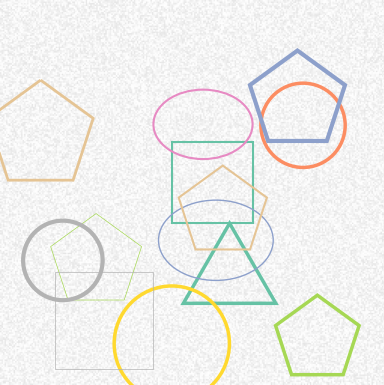[{"shape": "square", "thickness": 1.5, "radius": 0.52, "center": [0.551, 0.525]}, {"shape": "triangle", "thickness": 2.5, "radius": 0.69, "center": [0.596, 0.281]}, {"shape": "circle", "thickness": 2.5, "radius": 0.55, "center": [0.787, 0.675]}, {"shape": "oval", "thickness": 1, "radius": 0.74, "center": [0.561, 0.376]}, {"shape": "pentagon", "thickness": 3, "radius": 0.65, "center": [0.773, 0.739]}, {"shape": "oval", "thickness": 1.5, "radius": 0.64, "center": [0.527, 0.677]}, {"shape": "pentagon", "thickness": 0.5, "radius": 0.62, "center": [0.25, 0.321]}, {"shape": "pentagon", "thickness": 2.5, "radius": 0.57, "center": [0.824, 0.119]}, {"shape": "circle", "thickness": 2.5, "radius": 0.75, "center": [0.446, 0.108]}, {"shape": "pentagon", "thickness": 1.5, "radius": 0.6, "center": [0.579, 0.449]}, {"shape": "pentagon", "thickness": 2, "radius": 0.72, "center": [0.105, 0.648]}, {"shape": "circle", "thickness": 3, "radius": 0.52, "center": [0.163, 0.324]}, {"shape": "square", "thickness": 0.5, "radius": 0.63, "center": [0.27, 0.168]}]